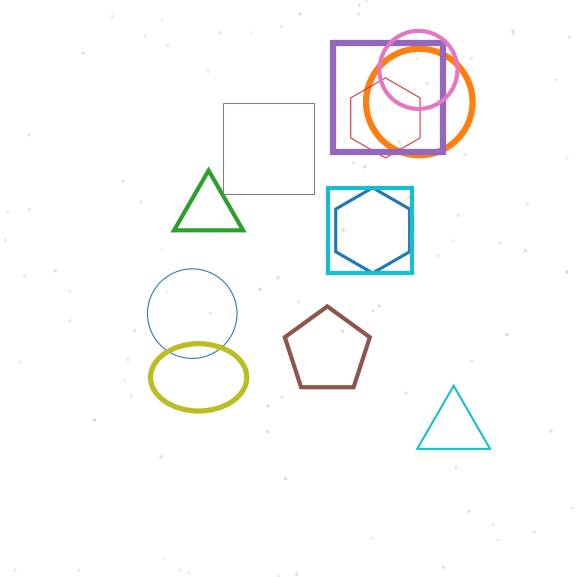[{"shape": "hexagon", "thickness": 1.5, "radius": 0.37, "center": [0.645, 0.6]}, {"shape": "circle", "thickness": 0.5, "radius": 0.39, "center": [0.333, 0.456]}, {"shape": "circle", "thickness": 3, "radius": 0.46, "center": [0.726, 0.822]}, {"shape": "triangle", "thickness": 2, "radius": 0.35, "center": [0.361, 0.635]}, {"shape": "hexagon", "thickness": 0.5, "radius": 0.35, "center": [0.667, 0.795]}, {"shape": "square", "thickness": 3, "radius": 0.47, "center": [0.672, 0.83]}, {"shape": "pentagon", "thickness": 2, "radius": 0.39, "center": [0.567, 0.391]}, {"shape": "circle", "thickness": 2, "radius": 0.34, "center": [0.725, 0.878]}, {"shape": "square", "thickness": 0.5, "radius": 0.4, "center": [0.464, 0.742]}, {"shape": "oval", "thickness": 2.5, "radius": 0.42, "center": [0.344, 0.346]}, {"shape": "square", "thickness": 2, "radius": 0.36, "center": [0.64, 0.6]}, {"shape": "triangle", "thickness": 1, "radius": 0.36, "center": [0.786, 0.258]}]